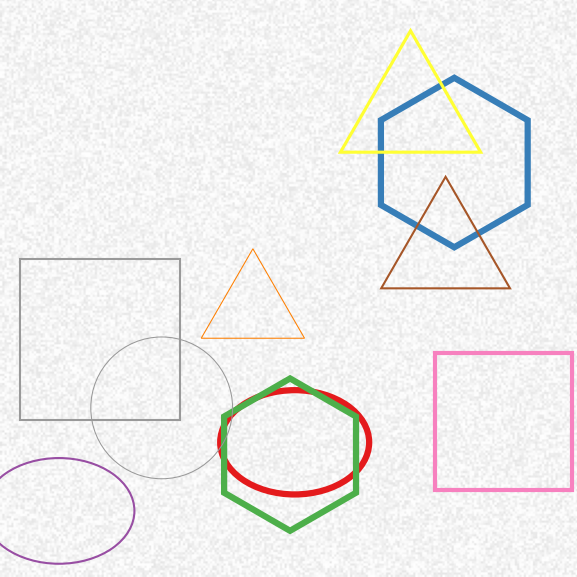[{"shape": "oval", "thickness": 3, "radius": 0.64, "center": [0.51, 0.233]}, {"shape": "hexagon", "thickness": 3, "radius": 0.73, "center": [0.787, 0.718]}, {"shape": "hexagon", "thickness": 3, "radius": 0.66, "center": [0.502, 0.212]}, {"shape": "oval", "thickness": 1, "radius": 0.65, "center": [0.102, 0.114]}, {"shape": "triangle", "thickness": 0.5, "radius": 0.52, "center": [0.438, 0.465]}, {"shape": "triangle", "thickness": 1.5, "radius": 0.7, "center": [0.711, 0.806]}, {"shape": "triangle", "thickness": 1, "radius": 0.64, "center": [0.772, 0.564]}, {"shape": "square", "thickness": 2, "radius": 0.59, "center": [0.872, 0.269]}, {"shape": "square", "thickness": 1, "radius": 0.7, "center": [0.173, 0.411]}, {"shape": "circle", "thickness": 0.5, "radius": 0.61, "center": [0.28, 0.293]}]